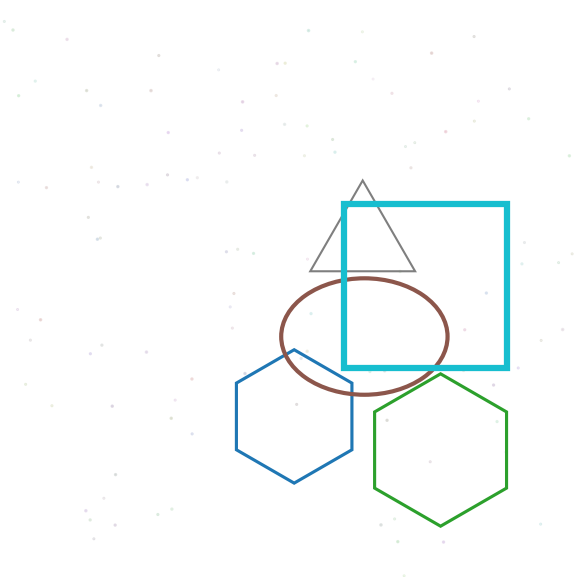[{"shape": "hexagon", "thickness": 1.5, "radius": 0.58, "center": [0.509, 0.278]}, {"shape": "hexagon", "thickness": 1.5, "radius": 0.66, "center": [0.763, 0.22]}, {"shape": "oval", "thickness": 2, "radius": 0.72, "center": [0.631, 0.416]}, {"shape": "triangle", "thickness": 1, "radius": 0.52, "center": [0.628, 0.582]}, {"shape": "square", "thickness": 3, "radius": 0.71, "center": [0.737, 0.503]}]